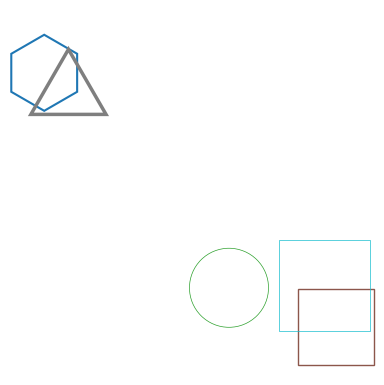[{"shape": "hexagon", "thickness": 1.5, "radius": 0.49, "center": [0.115, 0.811]}, {"shape": "circle", "thickness": 0.5, "radius": 0.51, "center": [0.595, 0.253]}, {"shape": "square", "thickness": 1, "radius": 0.5, "center": [0.873, 0.15]}, {"shape": "triangle", "thickness": 2.5, "radius": 0.56, "center": [0.178, 0.759]}, {"shape": "square", "thickness": 0.5, "radius": 0.59, "center": [0.842, 0.258]}]